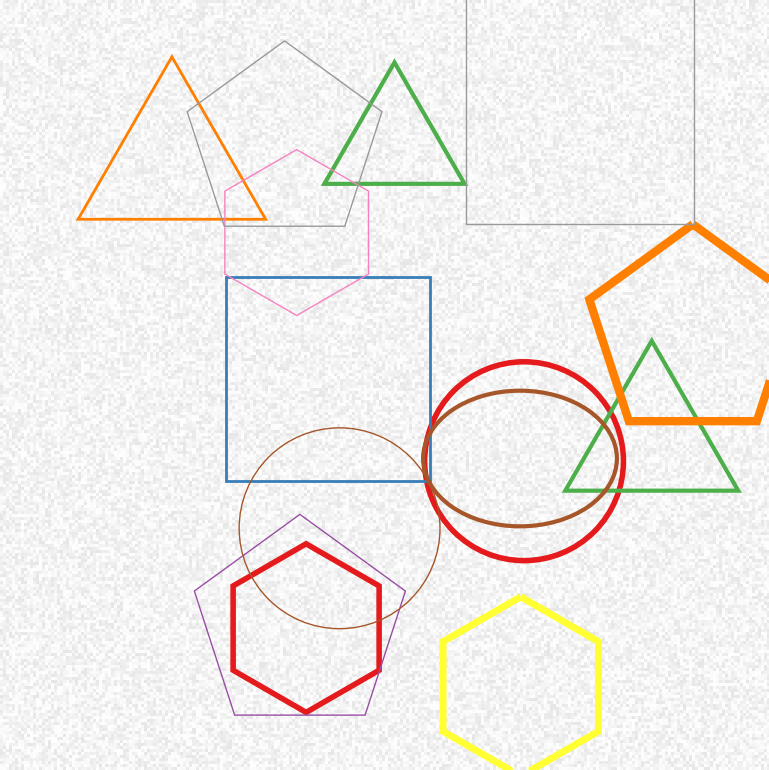[{"shape": "hexagon", "thickness": 2, "radius": 0.55, "center": [0.398, 0.184]}, {"shape": "circle", "thickness": 2, "radius": 0.65, "center": [0.681, 0.401]}, {"shape": "square", "thickness": 1, "radius": 0.66, "center": [0.426, 0.508]}, {"shape": "triangle", "thickness": 1.5, "radius": 0.53, "center": [0.512, 0.814]}, {"shape": "triangle", "thickness": 1.5, "radius": 0.65, "center": [0.846, 0.428]}, {"shape": "pentagon", "thickness": 0.5, "radius": 0.72, "center": [0.389, 0.188]}, {"shape": "triangle", "thickness": 1, "radius": 0.7, "center": [0.223, 0.786]}, {"shape": "pentagon", "thickness": 3, "radius": 0.71, "center": [0.9, 0.567]}, {"shape": "hexagon", "thickness": 2.5, "radius": 0.58, "center": [0.676, 0.108]}, {"shape": "oval", "thickness": 1.5, "radius": 0.63, "center": [0.675, 0.405]}, {"shape": "circle", "thickness": 0.5, "radius": 0.65, "center": [0.441, 0.314]}, {"shape": "hexagon", "thickness": 0.5, "radius": 0.54, "center": [0.385, 0.698]}, {"shape": "square", "thickness": 0.5, "radius": 0.74, "center": [0.753, 0.857]}, {"shape": "pentagon", "thickness": 0.5, "radius": 0.67, "center": [0.37, 0.814]}]